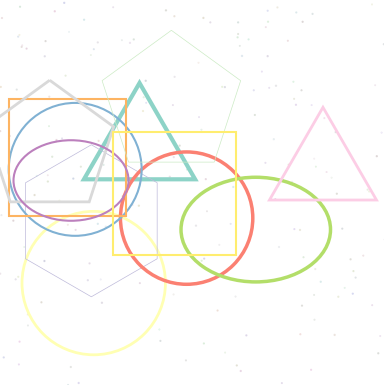[{"shape": "triangle", "thickness": 3, "radius": 0.83, "center": [0.362, 0.618]}, {"shape": "circle", "thickness": 2, "radius": 0.93, "center": [0.243, 0.265]}, {"shape": "hexagon", "thickness": 0.5, "radius": 0.99, "center": [0.237, 0.427]}, {"shape": "circle", "thickness": 2.5, "radius": 0.86, "center": [0.485, 0.433]}, {"shape": "circle", "thickness": 1.5, "radius": 0.86, "center": [0.195, 0.56]}, {"shape": "square", "thickness": 1.5, "radius": 0.76, "center": [0.175, 0.591]}, {"shape": "oval", "thickness": 2.5, "radius": 0.97, "center": [0.664, 0.404]}, {"shape": "triangle", "thickness": 2, "radius": 0.8, "center": [0.839, 0.561]}, {"shape": "pentagon", "thickness": 2, "radius": 0.87, "center": [0.129, 0.617]}, {"shape": "oval", "thickness": 1.5, "radius": 0.75, "center": [0.184, 0.531]}, {"shape": "pentagon", "thickness": 0.5, "radius": 0.95, "center": [0.445, 0.732]}, {"shape": "square", "thickness": 1.5, "radius": 0.8, "center": [0.453, 0.496]}]